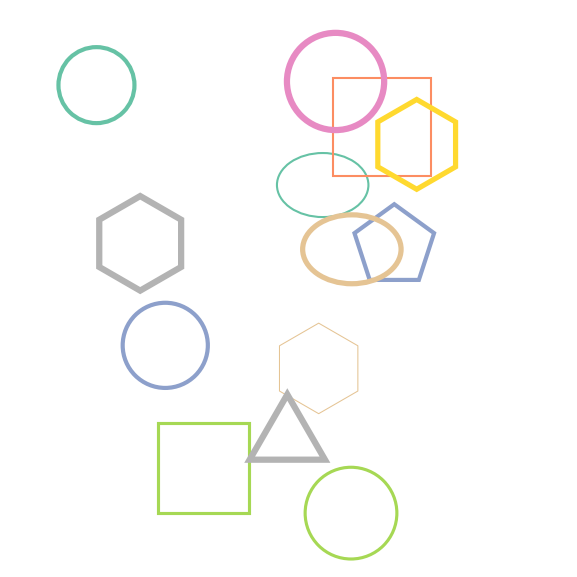[{"shape": "circle", "thickness": 2, "radius": 0.33, "center": [0.167, 0.852]}, {"shape": "oval", "thickness": 1, "radius": 0.4, "center": [0.559, 0.679]}, {"shape": "square", "thickness": 1, "radius": 0.42, "center": [0.662, 0.779]}, {"shape": "circle", "thickness": 2, "radius": 0.37, "center": [0.286, 0.401]}, {"shape": "pentagon", "thickness": 2, "radius": 0.36, "center": [0.683, 0.573]}, {"shape": "circle", "thickness": 3, "radius": 0.42, "center": [0.581, 0.858]}, {"shape": "square", "thickness": 1.5, "radius": 0.39, "center": [0.353, 0.189]}, {"shape": "circle", "thickness": 1.5, "radius": 0.4, "center": [0.608, 0.111]}, {"shape": "hexagon", "thickness": 2.5, "radius": 0.39, "center": [0.722, 0.749]}, {"shape": "oval", "thickness": 2.5, "radius": 0.43, "center": [0.609, 0.567]}, {"shape": "hexagon", "thickness": 0.5, "radius": 0.39, "center": [0.552, 0.361]}, {"shape": "triangle", "thickness": 3, "radius": 0.38, "center": [0.498, 0.241]}, {"shape": "hexagon", "thickness": 3, "radius": 0.41, "center": [0.243, 0.578]}]